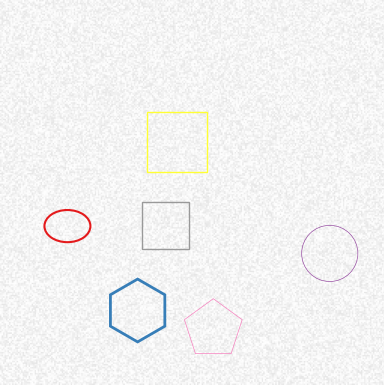[{"shape": "oval", "thickness": 1.5, "radius": 0.3, "center": [0.175, 0.413]}, {"shape": "hexagon", "thickness": 2, "radius": 0.41, "center": [0.357, 0.194]}, {"shape": "circle", "thickness": 0.5, "radius": 0.36, "center": [0.857, 0.342]}, {"shape": "square", "thickness": 1, "radius": 0.39, "center": [0.46, 0.631]}, {"shape": "pentagon", "thickness": 0.5, "radius": 0.39, "center": [0.554, 0.145]}, {"shape": "square", "thickness": 1, "radius": 0.31, "center": [0.429, 0.414]}]